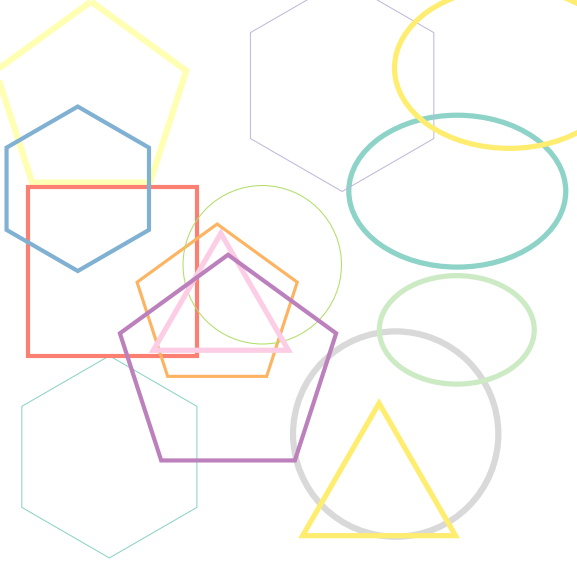[{"shape": "oval", "thickness": 2.5, "radius": 0.94, "center": [0.792, 0.668]}, {"shape": "hexagon", "thickness": 0.5, "radius": 0.88, "center": [0.189, 0.208]}, {"shape": "pentagon", "thickness": 3, "radius": 0.87, "center": [0.158, 0.823]}, {"shape": "hexagon", "thickness": 0.5, "radius": 0.92, "center": [0.592, 0.851]}, {"shape": "square", "thickness": 2, "radius": 0.73, "center": [0.195, 0.529]}, {"shape": "hexagon", "thickness": 2, "radius": 0.71, "center": [0.135, 0.672]}, {"shape": "pentagon", "thickness": 1.5, "radius": 0.73, "center": [0.376, 0.465]}, {"shape": "circle", "thickness": 0.5, "radius": 0.69, "center": [0.454, 0.541]}, {"shape": "triangle", "thickness": 2.5, "radius": 0.68, "center": [0.382, 0.46]}, {"shape": "circle", "thickness": 3, "radius": 0.89, "center": [0.685, 0.248]}, {"shape": "pentagon", "thickness": 2, "radius": 0.98, "center": [0.395, 0.361]}, {"shape": "oval", "thickness": 2.5, "radius": 0.67, "center": [0.791, 0.428]}, {"shape": "triangle", "thickness": 2.5, "radius": 0.76, "center": [0.656, 0.148]}, {"shape": "oval", "thickness": 2.5, "radius": 0.99, "center": [0.882, 0.881]}]